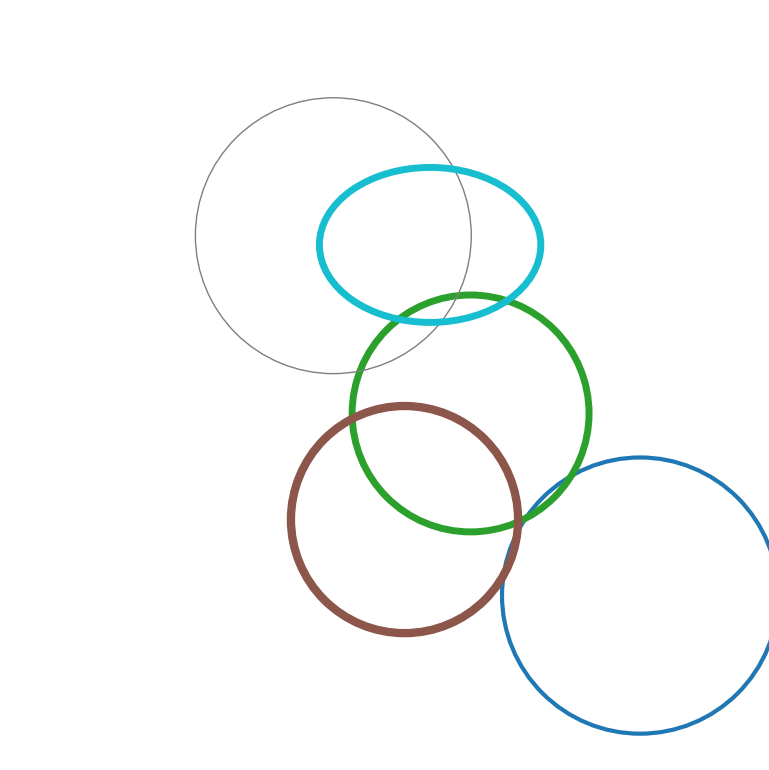[{"shape": "circle", "thickness": 1.5, "radius": 0.9, "center": [0.831, 0.227]}, {"shape": "circle", "thickness": 2.5, "radius": 0.77, "center": [0.611, 0.463]}, {"shape": "circle", "thickness": 3, "radius": 0.74, "center": [0.525, 0.325]}, {"shape": "circle", "thickness": 0.5, "radius": 0.9, "center": [0.433, 0.694]}, {"shape": "oval", "thickness": 2.5, "radius": 0.72, "center": [0.559, 0.682]}]